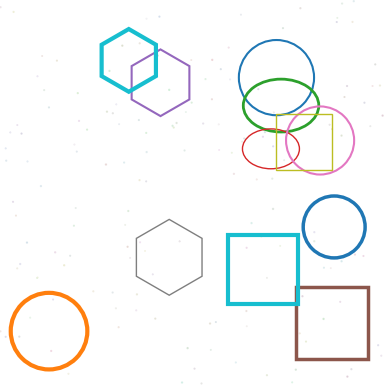[{"shape": "circle", "thickness": 1.5, "radius": 0.49, "center": [0.718, 0.798]}, {"shape": "circle", "thickness": 2.5, "radius": 0.4, "center": [0.868, 0.411]}, {"shape": "circle", "thickness": 3, "radius": 0.5, "center": [0.127, 0.14]}, {"shape": "oval", "thickness": 2, "radius": 0.49, "center": [0.73, 0.726]}, {"shape": "oval", "thickness": 1, "radius": 0.37, "center": [0.704, 0.613]}, {"shape": "hexagon", "thickness": 1.5, "radius": 0.43, "center": [0.417, 0.785]}, {"shape": "square", "thickness": 2.5, "radius": 0.47, "center": [0.863, 0.162]}, {"shape": "circle", "thickness": 1.5, "radius": 0.44, "center": [0.831, 0.635]}, {"shape": "hexagon", "thickness": 1, "radius": 0.49, "center": [0.44, 0.332]}, {"shape": "square", "thickness": 1, "radius": 0.36, "center": [0.79, 0.63]}, {"shape": "hexagon", "thickness": 3, "radius": 0.41, "center": [0.334, 0.843]}, {"shape": "square", "thickness": 3, "radius": 0.45, "center": [0.683, 0.3]}]